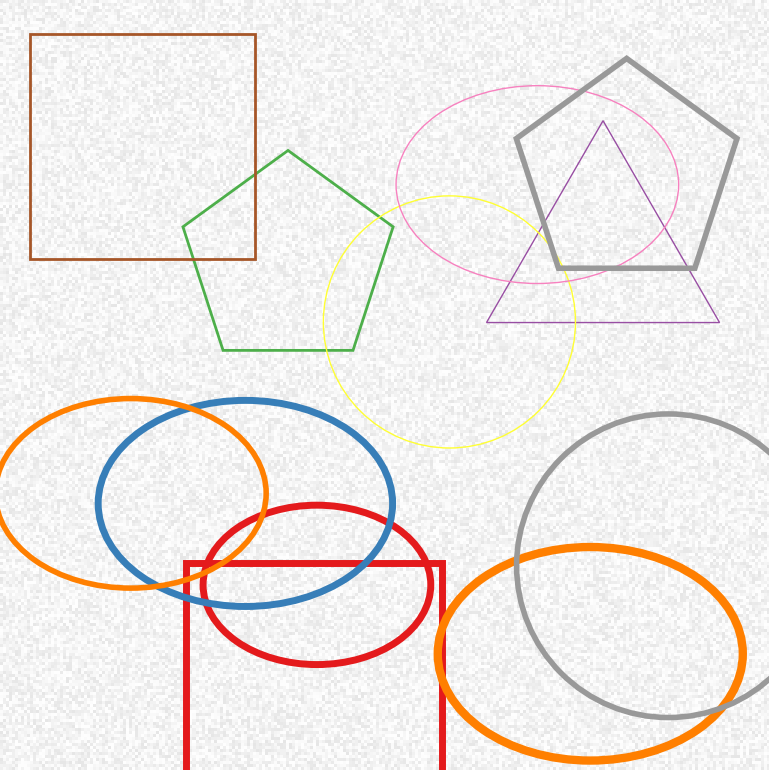[{"shape": "square", "thickness": 2.5, "radius": 0.83, "center": [0.408, 0.104]}, {"shape": "oval", "thickness": 2.5, "radius": 0.74, "center": [0.412, 0.24]}, {"shape": "oval", "thickness": 2.5, "radius": 0.96, "center": [0.319, 0.346]}, {"shape": "pentagon", "thickness": 1, "radius": 0.72, "center": [0.374, 0.661]}, {"shape": "triangle", "thickness": 0.5, "radius": 0.87, "center": [0.783, 0.668]}, {"shape": "oval", "thickness": 3, "radius": 0.99, "center": [0.767, 0.151]}, {"shape": "oval", "thickness": 2, "radius": 0.88, "center": [0.17, 0.359]}, {"shape": "circle", "thickness": 0.5, "radius": 0.82, "center": [0.584, 0.582]}, {"shape": "square", "thickness": 1, "radius": 0.73, "center": [0.185, 0.81]}, {"shape": "oval", "thickness": 0.5, "radius": 0.92, "center": [0.698, 0.76]}, {"shape": "pentagon", "thickness": 2, "radius": 0.75, "center": [0.814, 0.773]}, {"shape": "circle", "thickness": 2, "radius": 0.99, "center": [0.868, 0.265]}]